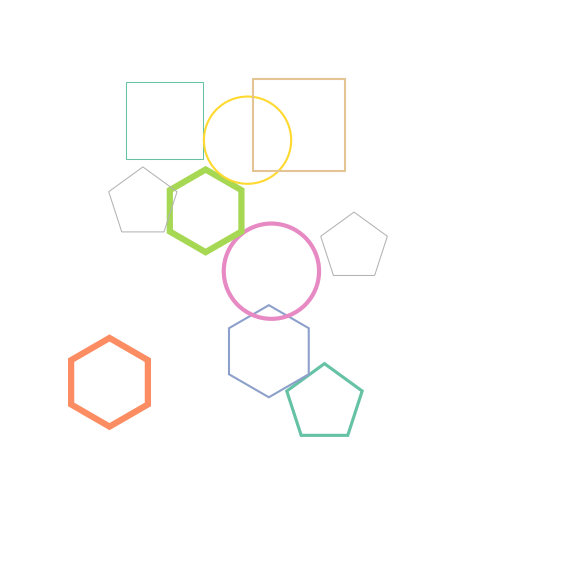[{"shape": "square", "thickness": 0.5, "radius": 0.33, "center": [0.285, 0.791]}, {"shape": "pentagon", "thickness": 1.5, "radius": 0.34, "center": [0.562, 0.301]}, {"shape": "hexagon", "thickness": 3, "radius": 0.38, "center": [0.19, 0.337]}, {"shape": "hexagon", "thickness": 1, "radius": 0.4, "center": [0.466, 0.391]}, {"shape": "circle", "thickness": 2, "radius": 0.41, "center": [0.47, 0.53]}, {"shape": "hexagon", "thickness": 3, "radius": 0.36, "center": [0.356, 0.634]}, {"shape": "circle", "thickness": 1, "radius": 0.38, "center": [0.429, 0.756]}, {"shape": "square", "thickness": 1, "radius": 0.4, "center": [0.517, 0.782]}, {"shape": "pentagon", "thickness": 0.5, "radius": 0.3, "center": [0.613, 0.571]}, {"shape": "pentagon", "thickness": 0.5, "radius": 0.31, "center": [0.247, 0.648]}]